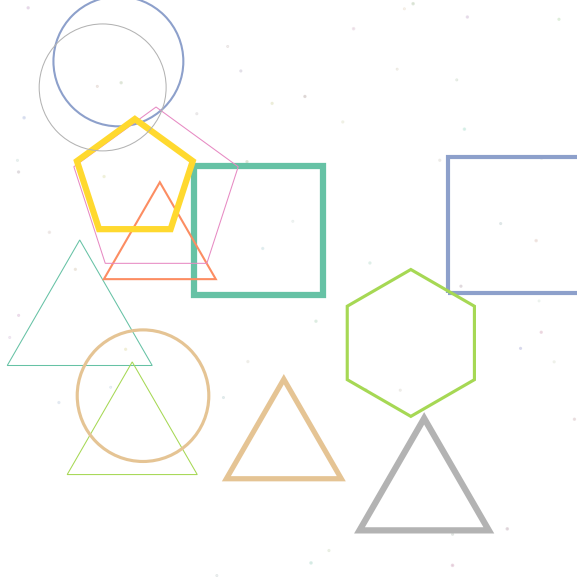[{"shape": "triangle", "thickness": 0.5, "radius": 0.72, "center": [0.138, 0.439]}, {"shape": "square", "thickness": 3, "radius": 0.56, "center": [0.447, 0.601]}, {"shape": "triangle", "thickness": 1, "radius": 0.56, "center": [0.277, 0.572]}, {"shape": "circle", "thickness": 1, "radius": 0.56, "center": [0.205, 0.893]}, {"shape": "square", "thickness": 2, "radius": 0.59, "center": [0.893, 0.61]}, {"shape": "pentagon", "thickness": 0.5, "radius": 0.75, "center": [0.27, 0.664]}, {"shape": "triangle", "thickness": 0.5, "radius": 0.65, "center": [0.229, 0.242]}, {"shape": "hexagon", "thickness": 1.5, "radius": 0.64, "center": [0.711, 0.405]}, {"shape": "pentagon", "thickness": 3, "radius": 0.53, "center": [0.233, 0.688]}, {"shape": "circle", "thickness": 1.5, "radius": 0.57, "center": [0.248, 0.314]}, {"shape": "triangle", "thickness": 2.5, "radius": 0.57, "center": [0.491, 0.228]}, {"shape": "circle", "thickness": 0.5, "radius": 0.55, "center": [0.178, 0.848]}, {"shape": "triangle", "thickness": 3, "radius": 0.65, "center": [0.734, 0.145]}]